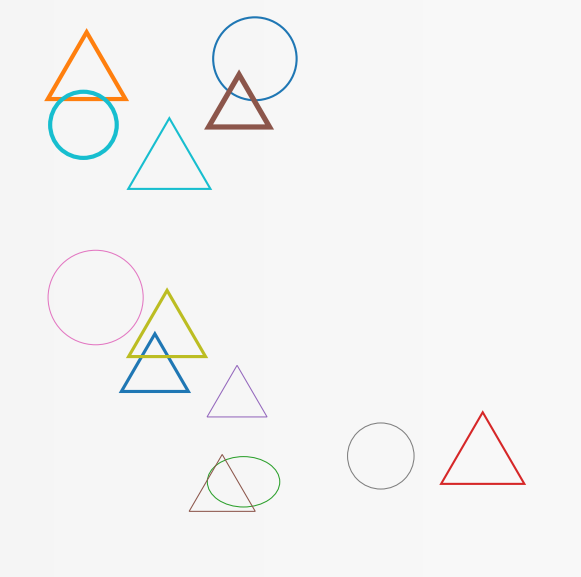[{"shape": "triangle", "thickness": 1.5, "radius": 0.33, "center": [0.266, 0.355]}, {"shape": "circle", "thickness": 1, "radius": 0.36, "center": [0.439, 0.897]}, {"shape": "triangle", "thickness": 2, "radius": 0.39, "center": [0.149, 0.866]}, {"shape": "oval", "thickness": 0.5, "radius": 0.31, "center": [0.419, 0.165]}, {"shape": "triangle", "thickness": 1, "radius": 0.41, "center": [0.83, 0.203]}, {"shape": "triangle", "thickness": 0.5, "radius": 0.3, "center": [0.408, 0.307]}, {"shape": "triangle", "thickness": 0.5, "radius": 0.33, "center": [0.382, 0.147]}, {"shape": "triangle", "thickness": 2.5, "radius": 0.3, "center": [0.411, 0.81]}, {"shape": "circle", "thickness": 0.5, "radius": 0.41, "center": [0.165, 0.484]}, {"shape": "circle", "thickness": 0.5, "radius": 0.29, "center": [0.655, 0.21]}, {"shape": "triangle", "thickness": 1.5, "radius": 0.38, "center": [0.287, 0.42]}, {"shape": "circle", "thickness": 2, "radius": 0.29, "center": [0.144, 0.783]}, {"shape": "triangle", "thickness": 1, "radius": 0.41, "center": [0.291, 0.713]}]